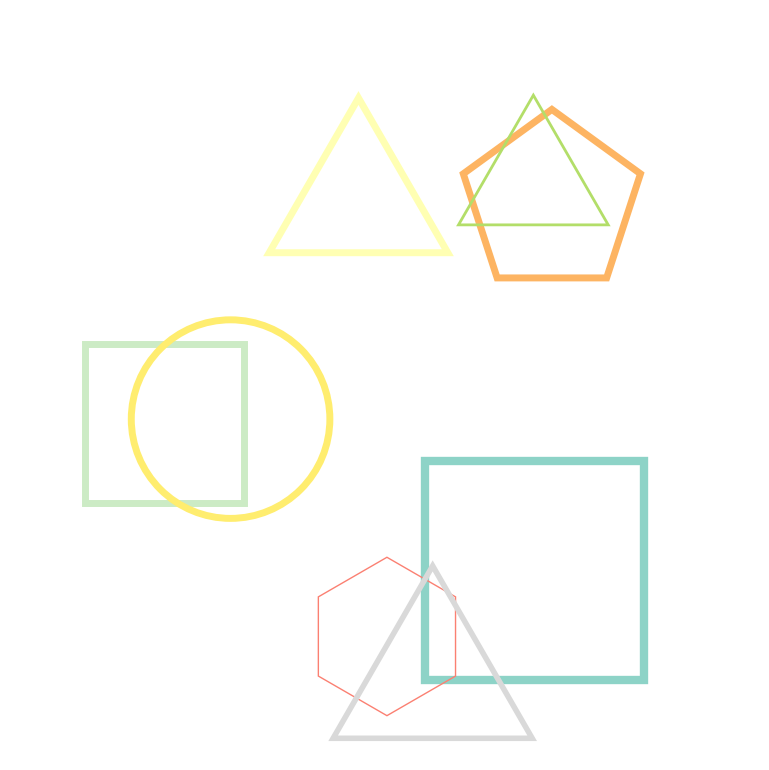[{"shape": "square", "thickness": 3, "radius": 0.71, "center": [0.694, 0.259]}, {"shape": "triangle", "thickness": 2.5, "radius": 0.67, "center": [0.466, 0.739]}, {"shape": "hexagon", "thickness": 0.5, "radius": 0.51, "center": [0.503, 0.173]}, {"shape": "pentagon", "thickness": 2.5, "radius": 0.6, "center": [0.717, 0.737]}, {"shape": "triangle", "thickness": 1, "radius": 0.56, "center": [0.693, 0.764]}, {"shape": "triangle", "thickness": 2, "radius": 0.75, "center": [0.562, 0.116]}, {"shape": "square", "thickness": 2.5, "radius": 0.52, "center": [0.213, 0.45]}, {"shape": "circle", "thickness": 2.5, "radius": 0.64, "center": [0.299, 0.456]}]